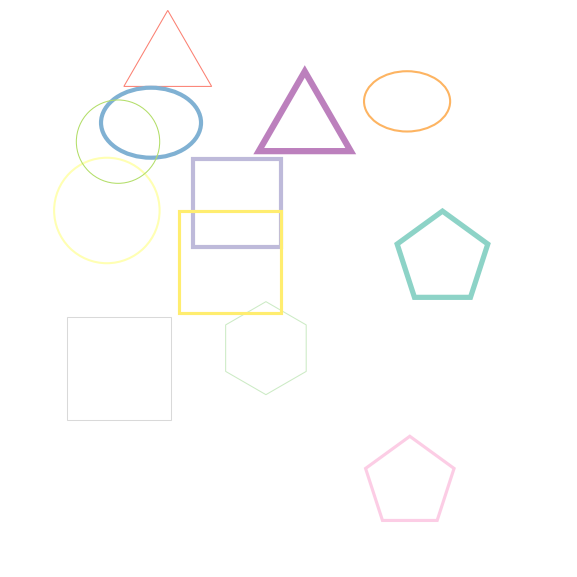[{"shape": "pentagon", "thickness": 2.5, "radius": 0.41, "center": [0.766, 0.551]}, {"shape": "circle", "thickness": 1, "radius": 0.46, "center": [0.185, 0.635]}, {"shape": "square", "thickness": 2, "radius": 0.38, "center": [0.411, 0.647]}, {"shape": "triangle", "thickness": 0.5, "radius": 0.44, "center": [0.29, 0.893]}, {"shape": "oval", "thickness": 2, "radius": 0.43, "center": [0.262, 0.787]}, {"shape": "oval", "thickness": 1, "radius": 0.37, "center": [0.705, 0.824]}, {"shape": "circle", "thickness": 0.5, "radius": 0.36, "center": [0.204, 0.754]}, {"shape": "pentagon", "thickness": 1.5, "radius": 0.4, "center": [0.71, 0.163]}, {"shape": "square", "thickness": 0.5, "radius": 0.45, "center": [0.206, 0.361]}, {"shape": "triangle", "thickness": 3, "radius": 0.46, "center": [0.528, 0.783]}, {"shape": "hexagon", "thickness": 0.5, "radius": 0.4, "center": [0.46, 0.396]}, {"shape": "square", "thickness": 1.5, "radius": 0.44, "center": [0.398, 0.545]}]